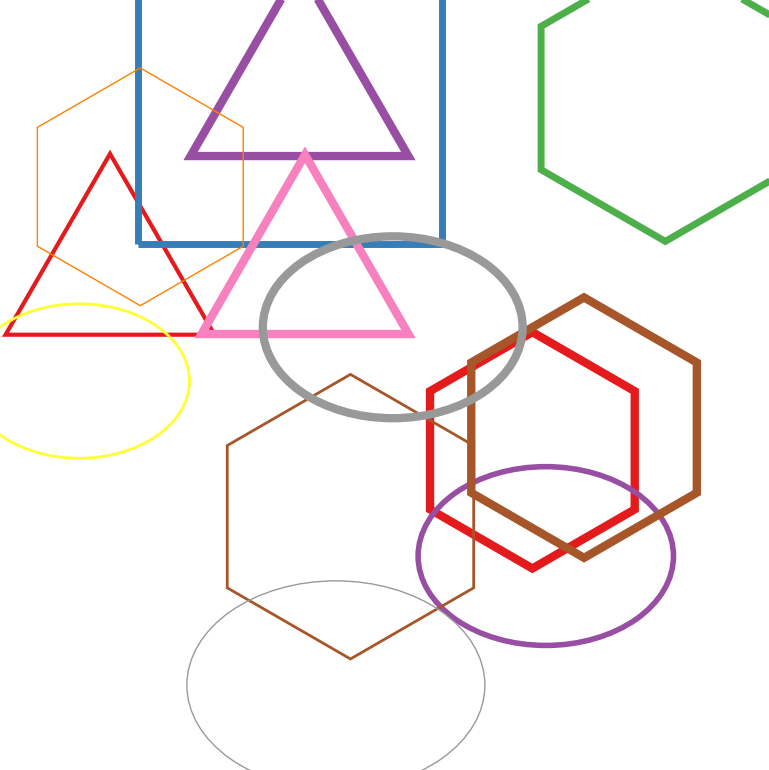[{"shape": "triangle", "thickness": 1.5, "radius": 0.78, "center": [0.143, 0.644]}, {"shape": "hexagon", "thickness": 3, "radius": 0.77, "center": [0.691, 0.415]}, {"shape": "square", "thickness": 2.5, "radius": 0.99, "center": [0.377, 0.881]}, {"shape": "hexagon", "thickness": 2.5, "radius": 0.93, "center": [0.864, 0.873]}, {"shape": "triangle", "thickness": 3, "radius": 0.82, "center": [0.389, 0.879]}, {"shape": "oval", "thickness": 2, "radius": 0.83, "center": [0.709, 0.278]}, {"shape": "hexagon", "thickness": 0.5, "radius": 0.77, "center": [0.182, 0.757]}, {"shape": "oval", "thickness": 1, "radius": 0.72, "center": [0.103, 0.505]}, {"shape": "hexagon", "thickness": 3, "radius": 0.85, "center": [0.758, 0.445]}, {"shape": "hexagon", "thickness": 1, "radius": 0.92, "center": [0.455, 0.329]}, {"shape": "triangle", "thickness": 3, "radius": 0.78, "center": [0.396, 0.644]}, {"shape": "oval", "thickness": 0.5, "radius": 0.97, "center": [0.436, 0.11]}, {"shape": "oval", "thickness": 3, "radius": 0.84, "center": [0.51, 0.575]}]